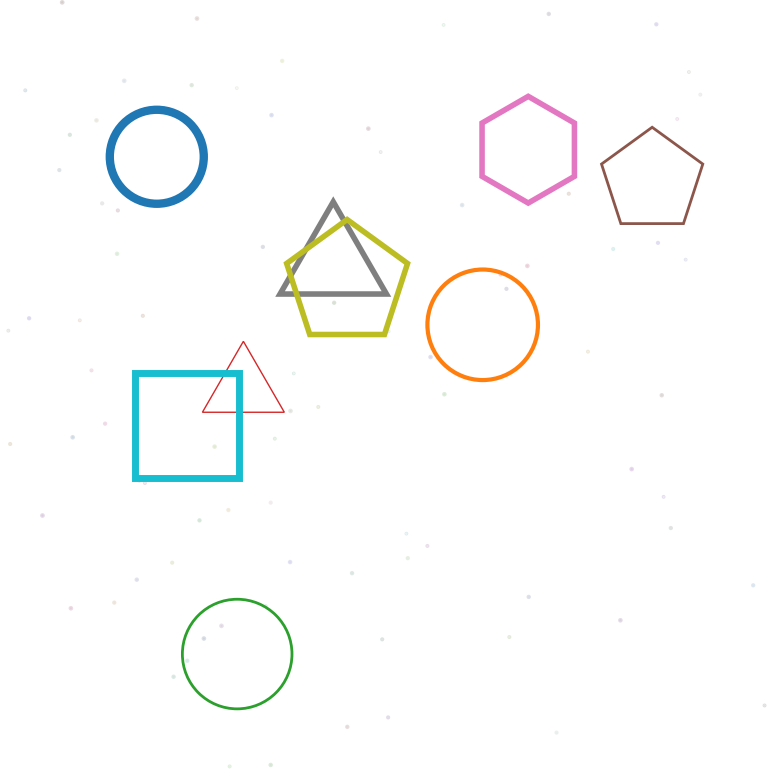[{"shape": "circle", "thickness": 3, "radius": 0.31, "center": [0.204, 0.796]}, {"shape": "circle", "thickness": 1.5, "radius": 0.36, "center": [0.627, 0.578]}, {"shape": "circle", "thickness": 1, "radius": 0.36, "center": [0.308, 0.151]}, {"shape": "triangle", "thickness": 0.5, "radius": 0.31, "center": [0.316, 0.495]}, {"shape": "pentagon", "thickness": 1, "radius": 0.35, "center": [0.847, 0.766]}, {"shape": "hexagon", "thickness": 2, "radius": 0.35, "center": [0.686, 0.806]}, {"shape": "triangle", "thickness": 2, "radius": 0.4, "center": [0.433, 0.658]}, {"shape": "pentagon", "thickness": 2, "radius": 0.41, "center": [0.451, 0.632]}, {"shape": "square", "thickness": 2.5, "radius": 0.34, "center": [0.243, 0.447]}]